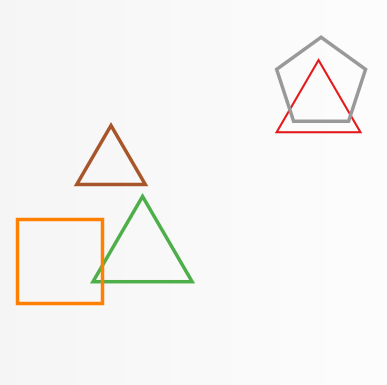[{"shape": "triangle", "thickness": 1.5, "radius": 0.62, "center": [0.822, 0.719]}, {"shape": "triangle", "thickness": 2.5, "radius": 0.74, "center": [0.368, 0.342]}, {"shape": "square", "thickness": 2.5, "radius": 0.54, "center": [0.153, 0.322]}, {"shape": "triangle", "thickness": 2.5, "radius": 0.51, "center": [0.286, 0.572]}, {"shape": "pentagon", "thickness": 2.5, "radius": 0.6, "center": [0.829, 0.783]}]